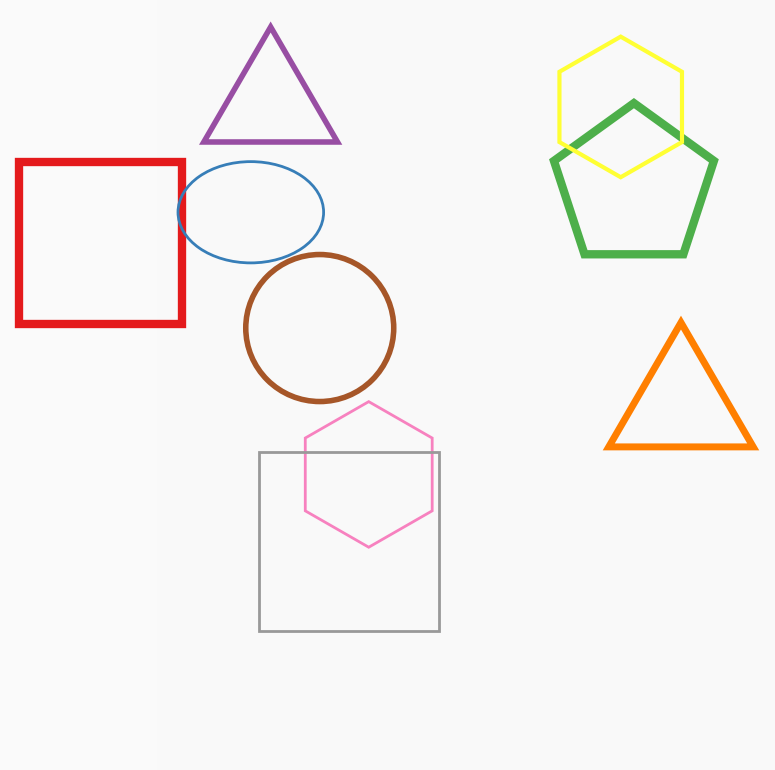[{"shape": "square", "thickness": 3, "radius": 0.53, "center": [0.13, 0.684]}, {"shape": "oval", "thickness": 1, "radius": 0.47, "center": [0.324, 0.724]}, {"shape": "pentagon", "thickness": 3, "radius": 0.54, "center": [0.818, 0.758]}, {"shape": "triangle", "thickness": 2, "radius": 0.5, "center": [0.349, 0.865]}, {"shape": "triangle", "thickness": 2.5, "radius": 0.54, "center": [0.879, 0.473]}, {"shape": "hexagon", "thickness": 1.5, "radius": 0.46, "center": [0.801, 0.861]}, {"shape": "circle", "thickness": 2, "radius": 0.48, "center": [0.413, 0.574]}, {"shape": "hexagon", "thickness": 1, "radius": 0.47, "center": [0.476, 0.384]}, {"shape": "square", "thickness": 1, "radius": 0.58, "center": [0.45, 0.297]}]